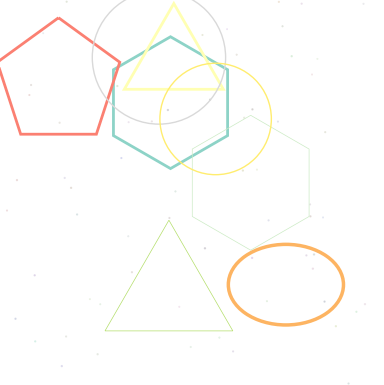[{"shape": "hexagon", "thickness": 2, "radius": 0.86, "center": [0.443, 0.733]}, {"shape": "triangle", "thickness": 2, "radius": 0.74, "center": [0.452, 0.842]}, {"shape": "pentagon", "thickness": 2, "radius": 0.84, "center": [0.152, 0.787]}, {"shape": "oval", "thickness": 2.5, "radius": 0.75, "center": [0.743, 0.261]}, {"shape": "triangle", "thickness": 0.5, "radius": 0.96, "center": [0.439, 0.236]}, {"shape": "circle", "thickness": 1, "radius": 0.87, "center": [0.413, 0.851]}, {"shape": "hexagon", "thickness": 0.5, "radius": 0.88, "center": [0.651, 0.525]}, {"shape": "circle", "thickness": 1, "radius": 0.72, "center": [0.56, 0.691]}]